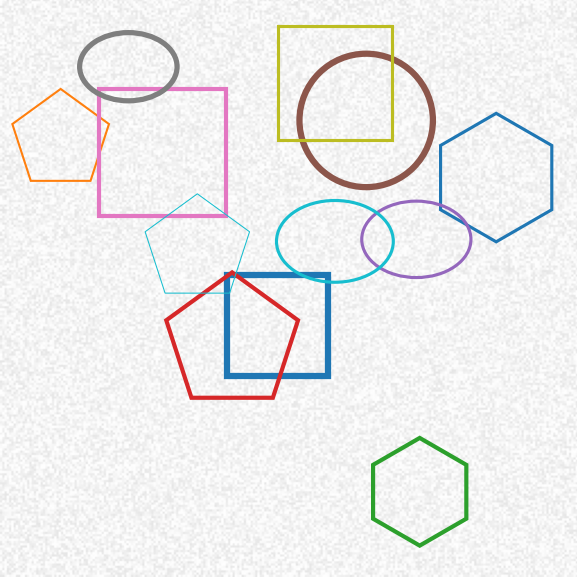[{"shape": "square", "thickness": 3, "radius": 0.44, "center": [0.481, 0.435]}, {"shape": "hexagon", "thickness": 1.5, "radius": 0.56, "center": [0.859, 0.692]}, {"shape": "pentagon", "thickness": 1, "radius": 0.44, "center": [0.105, 0.757]}, {"shape": "hexagon", "thickness": 2, "radius": 0.47, "center": [0.727, 0.148]}, {"shape": "pentagon", "thickness": 2, "radius": 0.6, "center": [0.402, 0.407]}, {"shape": "oval", "thickness": 1.5, "radius": 0.47, "center": [0.721, 0.585]}, {"shape": "circle", "thickness": 3, "radius": 0.58, "center": [0.634, 0.791]}, {"shape": "square", "thickness": 2, "radius": 0.55, "center": [0.281, 0.735]}, {"shape": "oval", "thickness": 2.5, "radius": 0.42, "center": [0.222, 0.884]}, {"shape": "square", "thickness": 1.5, "radius": 0.49, "center": [0.579, 0.855]}, {"shape": "pentagon", "thickness": 0.5, "radius": 0.48, "center": [0.342, 0.568]}, {"shape": "oval", "thickness": 1.5, "radius": 0.51, "center": [0.58, 0.581]}]